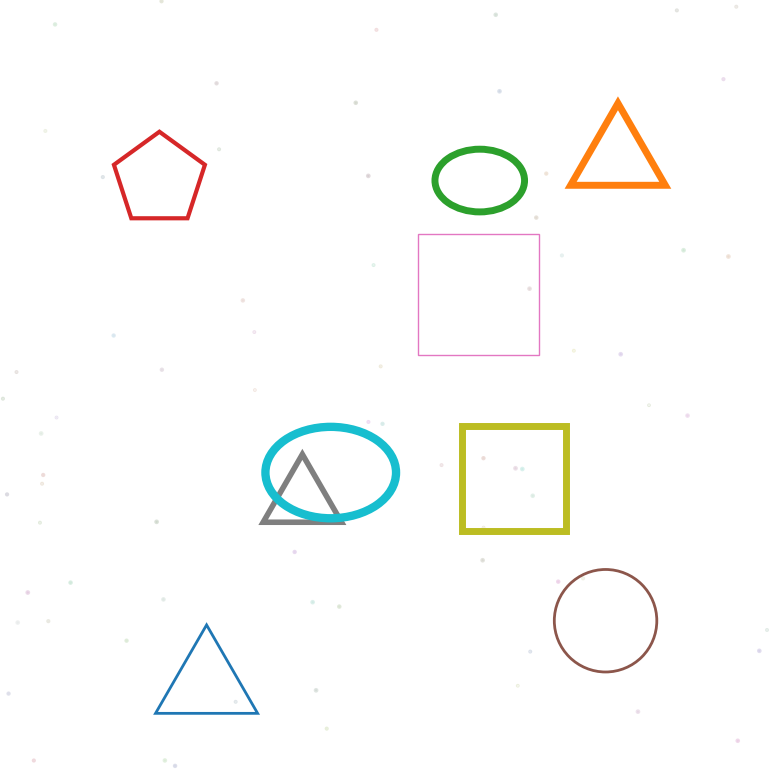[{"shape": "triangle", "thickness": 1, "radius": 0.38, "center": [0.268, 0.112]}, {"shape": "triangle", "thickness": 2.5, "radius": 0.35, "center": [0.803, 0.795]}, {"shape": "oval", "thickness": 2.5, "radius": 0.29, "center": [0.623, 0.766]}, {"shape": "pentagon", "thickness": 1.5, "radius": 0.31, "center": [0.207, 0.767]}, {"shape": "circle", "thickness": 1, "radius": 0.33, "center": [0.786, 0.194]}, {"shape": "square", "thickness": 0.5, "radius": 0.39, "center": [0.621, 0.617]}, {"shape": "triangle", "thickness": 2, "radius": 0.29, "center": [0.393, 0.351]}, {"shape": "square", "thickness": 2.5, "radius": 0.34, "center": [0.668, 0.378]}, {"shape": "oval", "thickness": 3, "radius": 0.42, "center": [0.43, 0.386]}]